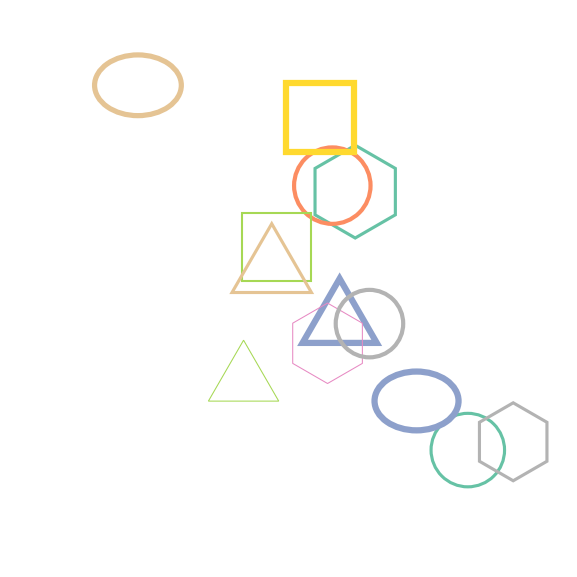[{"shape": "circle", "thickness": 1.5, "radius": 0.32, "center": [0.81, 0.22]}, {"shape": "hexagon", "thickness": 1.5, "radius": 0.4, "center": [0.615, 0.667]}, {"shape": "circle", "thickness": 2, "radius": 0.33, "center": [0.575, 0.678]}, {"shape": "oval", "thickness": 3, "radius": 0.36, "center": [0.721, 0.305]}, {"shape": "triangle", "thickness": 3, "radius": 0.37, "center": [0.588, 0.442]}, {"shape": "hexagon", "thickness": 0.5, "radius": 0.35, "center": [0.567, 0.405]}, {"shape": "square", "thickness": 1, "radius": 0.3, "center": [0.478, 0.572]}, {"shape": "triangle", "thickness": 0.5, "radius": 0.35, "center": [0.422, 0.34]}, {"shape": "square", "thickness": 3, "radius": 0.3, "center": [0.554, 0.796]}, {"shape": "oval", "thickness": 2.5, "radius": 0.38, "center": [0.239, 0.851]}, {"shape": "triangle", "thickness": 1.5, "radius": 0.4, "center": [0.471, 0.532]}, {"shape": "circle", "thickness": 2, "radius": 0.29, "center": [0.64, 0.439]}, {"shape": "hexagon", "thickness": 1.5, "radius": 0.34, "center": [0.889, 0.234]}]